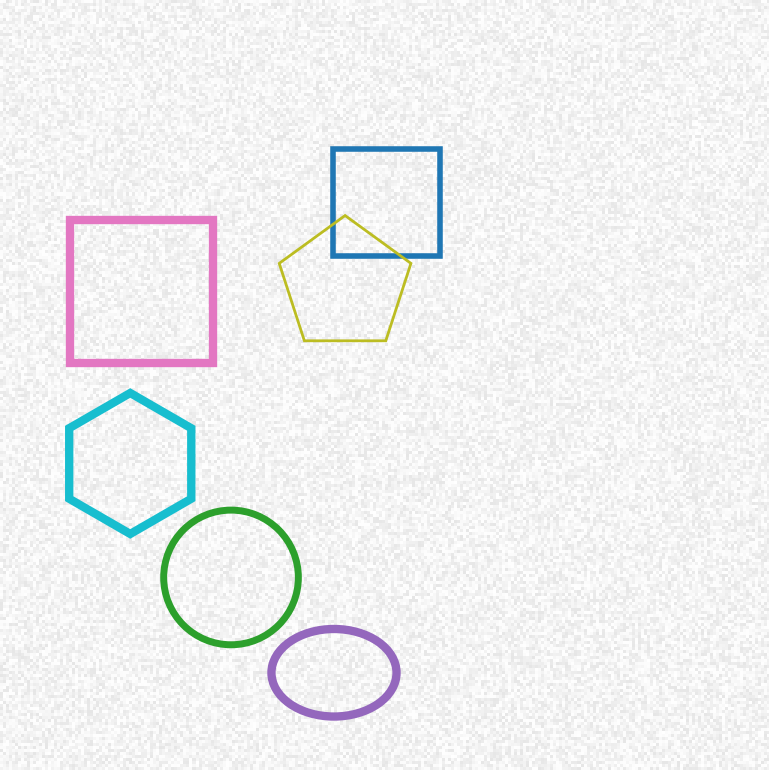[{"shape": "square", "thickness": 2, "radius": 0.35, "center": [0.502, 0.737]}, {"shape": "circle", "thickness": 2.5, "radius": 0.44, "center": [0.3, 0.25]}, {"shape": "oval", "thickness": 3, "radius": 0.41, "center": [0.434, 0.126]}, {"shape": "square", "thickness": 3, "radius": 0.47, "center": [0.184, 0.622]}, {"shape": "pentagon", "thickness": 1, "radius": 0.45, "center": [0.448, 0.63]}, {"shape": "hexagon", "thickness": 3, "radius": 0.46, "center": [0.169, 0.398]}]